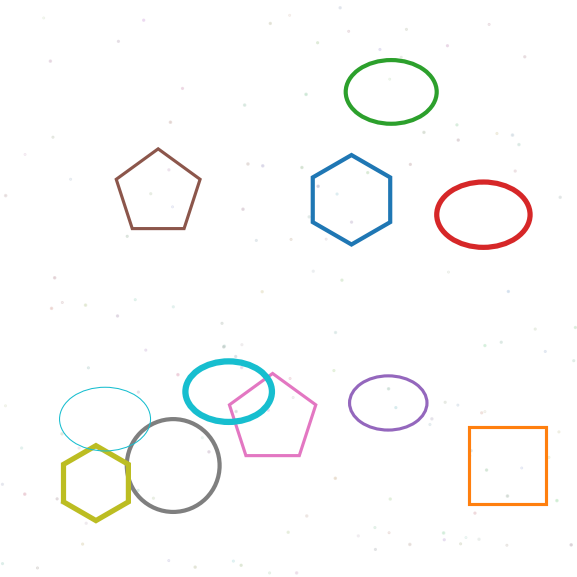[{"shape": "hexagon", "thickness": 2, "radius": 0.39, "center": [0.609, 0.653]}, {"shape": "square", "thickness": 1.5, "radius": 0.33, "center": [0.878, 0.193]}, {"shape": "oval", "thickness": 2, "radius": 0.39, "center": [0.677, 0.84]}, {"shape": "oval", "thickness": 2.5, "radius": 0.4, "center": [0.837, 0.627]}, {"shape": "oval", "thickness": 1.5, "radius": 0.34, "center": [0.672, 0.301]}, {"shape": "pentagon", "thickness": 1.5, "radius": 0.38, "center": [0.274, 0.665]}, {"shape": "pentagon", "thickness": 1.5, "radius": 0.39, "center": [0.472, 0.274]}, {"shape": "circle", "thickness": 2, "radius": 0.4, "center": [0.3, 0.193]}, {"shape": "hexagon", "thickness": 2.5, "radius": 0.32, "center": [0.166, 0.163]}, {"shape": "oval", "thickness": 3, "radius": 0.37, "center": [0.396, 0.321]}, {"shape": "oval", "thickness": 0.5, "radius": 0.39, "center": [0.182, 0.273]}]